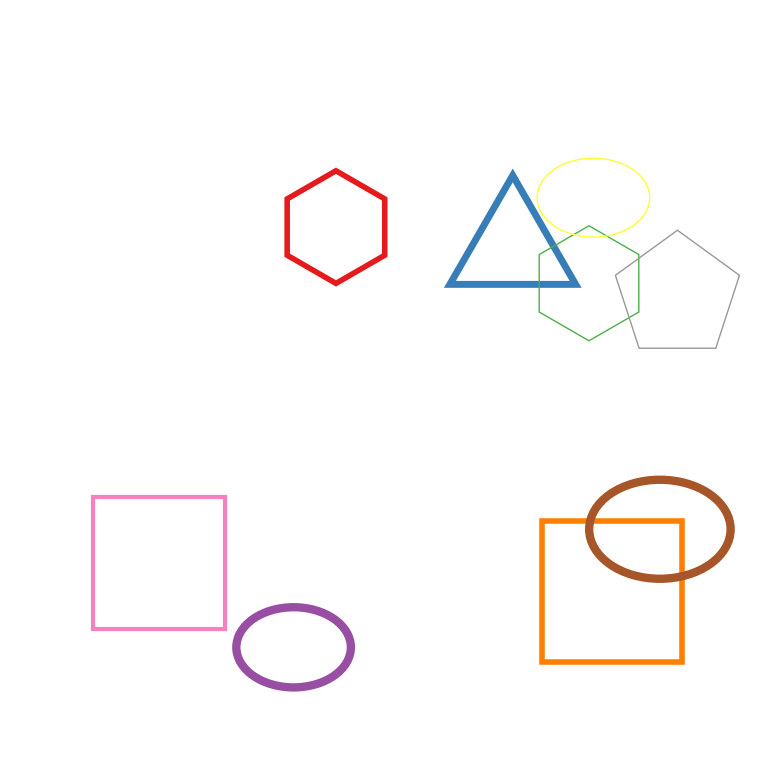[{"shape": "hexagon", "thickness": 2, "radius": 0.37, "center": [0.436, 0.705]}, {"shape": "triangle", "thickness": 2.5, "radius": 0.47, "center": [0.666, 0.678]}, {"shape": "hexagon", "thickness": 0.5, "radius": 0.37, "center": [0.765, 0.632]}, {"shape": "oval", "thickness": 3, "radius": 0.37, "center": [0.381, 0.159]}, {"shape": "square", "thickness": 2, "radius": 0.46, "center": [0.795, 0.232]}, {"shape": "oval", "thickness": 0.5, "radius": 0.37, "center": [0.771, 0.743]}, {"shape": "oval", "thickness": 3, "radius": 0.46, "center": [0.857, 0.313]}, {"shape": "square", "thickness": 1.5, "radius": 0.43, "center": [0.207, 0.269]}, {"shape": "pentagon", "thickness": 0.5, "radius": 0.42, "center": [0.88, 0.616]}]